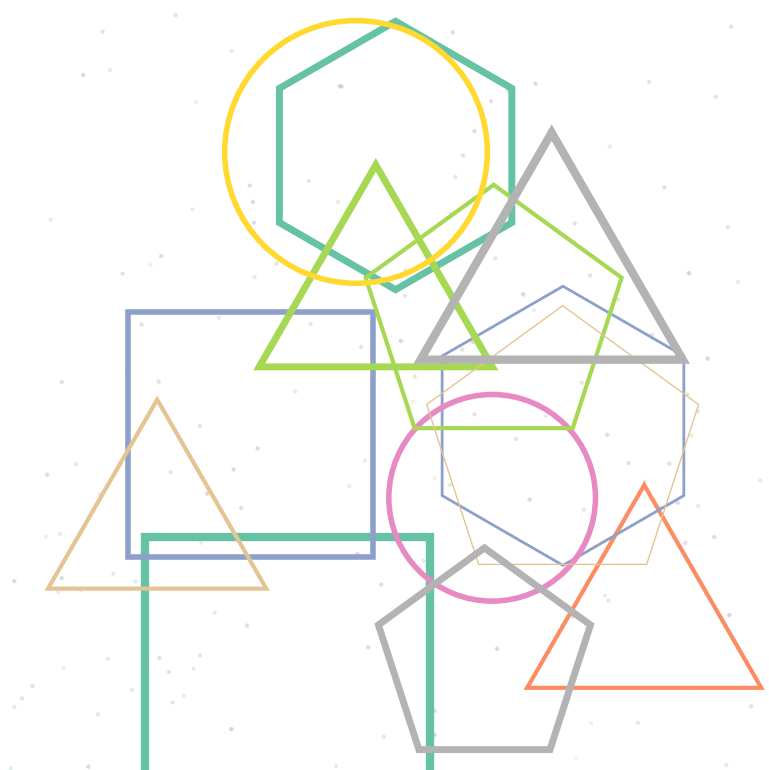[{"shape": "hexagon", "thickness": 2.5, "radius": 0.87, "center": [0.514, 0.798]}, {"shape": "square", "thickness": 3, "radius": 0.93, "center": [0.373, 0.118]}, {"shape": "triangle", "thickness": 1.5, "radius": 0.88, "center": [0.837, 0.195]}, {"shape": "square", "thickness": 2, "radius": 0.79, "center": [0.325, 0.436]}, {"shape": "hexagon", "thickness": 1, "radius": 0.91, "center": [0.731, 0.447]}, {"shape": "circle", "thickness": 2, "radius": 0.67, "center": [0.639, 0.354]}, {"shape": "pentagon", "thickness": 1.5, "radius": 0.87, "center": [0.641, 0.585]}, {"shape": "triangle", "thickness": 2.5, "radius": 0.87, "center": [0.488, 0.611]}, {"shape": "circle", "thickness": 2, "radius": 0.85, "center": [0.462, 0.803]}, {"shape": "triangle", "thickness": 1.5, "radius": 0.82, "center": [0.204, 0.317]}, {"shape": "pentagon", "thickness": 0.5, "radius": 0.93, "center": [0.731, 0.417]}, {"shape": "triangle", "thickness": 3, "radius": 0.98, "center": [0.716, 0.631]}, {"shape": "pentagon", "thickness": 2.5, "radius": 0.72, "center": [0.629, 0.144]}]